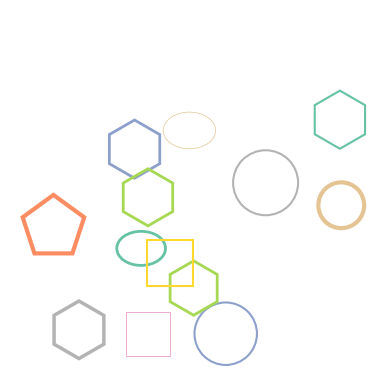[{"shape": "oval", "thickness": 2, "radius": 0.32, "center": [0.367, 0.355]}, {"shape": "hexagon", "thickness": 1.5, "radius": 0.38, "center": [0.883, 0.689]}, {"shape": "pentagon", "thickness": 3, "radius": 0.42, "center": [0.139, 0.41]}, {"shape": "hexagon", "thickness": 2, "radius": 0.38, "center": [0.349, 0.613]}, {"shape": "circle", "thickness": 1.5, "radius": 0.41, "center": [0.586, 0.133]}, {"shape": "square", "thickness": 0.5, "radius": 0.29, "center": [0.385, 0.133]}, {"shape": "hexagon", "thickness": 2, "radius": 0.35, "center": [0.503, 0.252]}, {"shape": "hexagon", "thickness": 2, "radius": 0.37, "center": [0.384, 0.488]}, {"shape": "square", "thickness": 1.5, "radius": 0.3, "center": [0.442, 0.316]}, {"shape": "oval", "thickness": 0.5, "radius": 0.34, "center": [0.492, 0.661]}, {"shape": "circle", "thickness": 3, "radius": 0.3, "center": [0.886, 0.467]}, {"shape": "hexagon", "thickness": 2.5, "radius": 0.37, "center": [0.205, 0.143]}, {"shape": "circle", "thickness": 1.5, "radius": 0.42, "center": [0.69, 0.525]}]